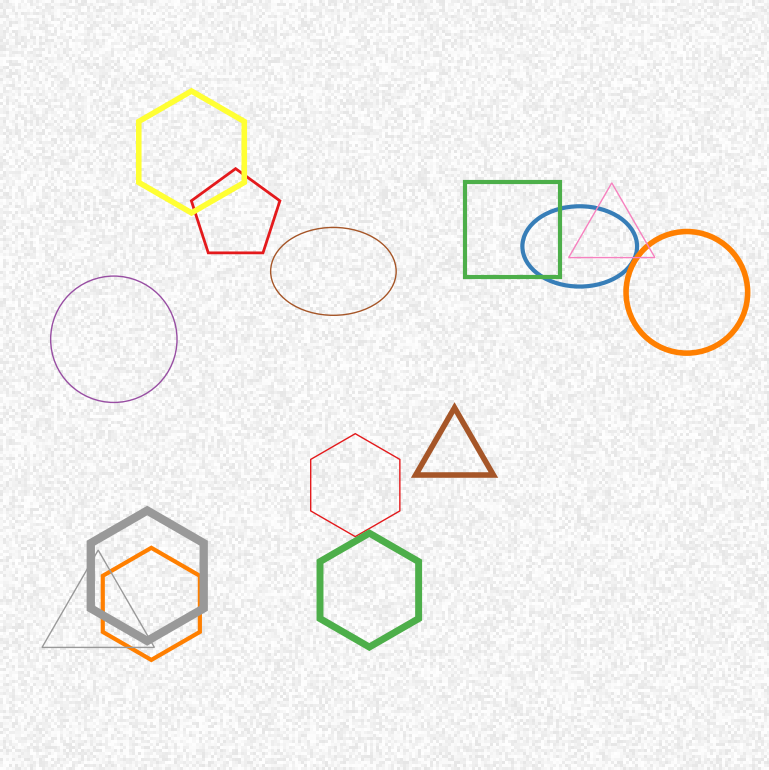[{"shape": "pentagon", "thickness": 1, "radius": 0.3, "center": [0.306, 0.721]}, {"shape": "hexagon", "thickness": 0.5, "radius": 0.33, "center": [0.461, 0.37]}, {"shape": "oval", "thickness": 1.5, "radius": 0.37, "center": [0.753, 0.68]}, {"shape": "square", "thickness": 1.5, "radius": 0.31, "center": [0.666, 0.702]}, {"shape": "hexagon", "thickness": 2.5, "radius": 0.37, "center": [0.48, 0.234]}, {"shape": "circle", "thickness": 0.5, "radius": 0.41, "center": [0.148, 0.559]}, {"shape": "circle", "thickness": 2, "radius": 0.39, "center": [0.892, 0.62]}, {"shape": "hexagon", "thickness": 1.5, "radius": 0.36, "center": [0.197, 0.216]}, {"shape": "hexagon", "thickness": 2, "radius": 0.4, "center": [0.249, 0.803]}, {"shape": "triangle", "thickness": 2, "radius": 0.29, "center": [0.59, 0.412]}, {"shape": "oval", "thickness": 0.5, "radius": 0.41, "center": [0.433, 0.648]}, {"shape": "triangle", "thickness": 0.5, "radius": 0.32, "center": [0.795, 0.698]}, {"shape": "triangle", "thickness": 0.5, "radius": 0.42, "center": [0.128, 0.201]}, {"shape": "hexagon", "thickness": 3, "radius": 0.42, "center": [0.191, 0.252]}]